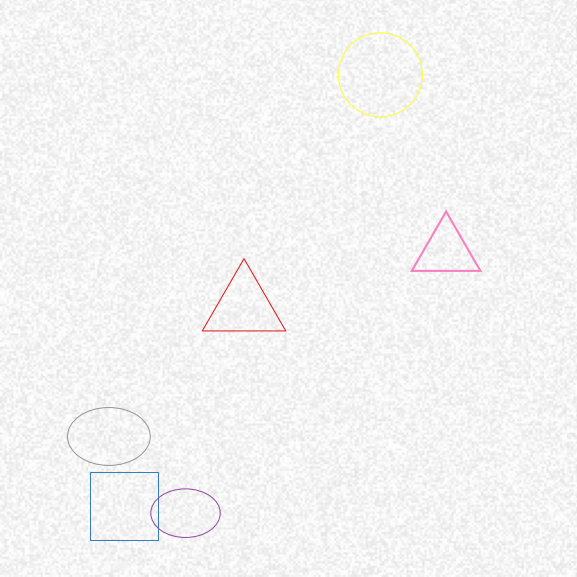[{"shape": "triangle", "thickness": 0.5, "radius": 0.42, "center": [0.423, 0.468]}, {"shape": "square", "thickness": 0.5, "radius": 0.29, "center": [0.215, 0.123]}, {"shape": "oval", "thickness": 0.5, "radius": 0.3, "center": [0.321, 0.111]}, {"shape": "circle", "thickness": 0.5, "radius": 0.36, "center": [0.659, 0.87]}, {"shape": "triangle", "thickness": 1, "radius": 0.34, "center": [0.772, 0.564]}, {"shape": "oval", "thickness": 0.5, "radius": 0.36, "center": [0.189, 0.243]}]